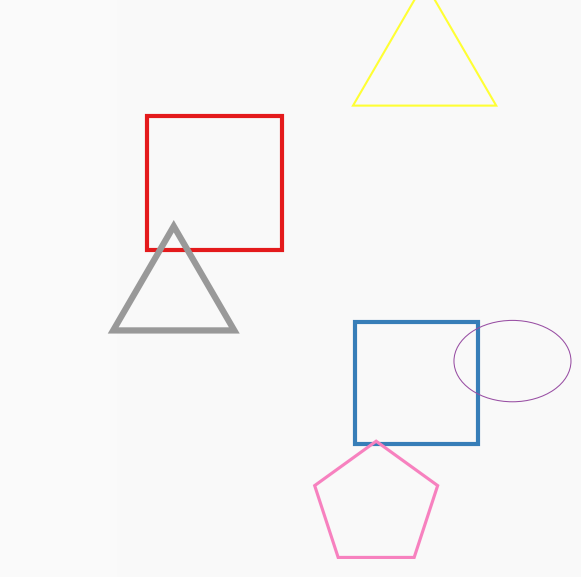[{"shape": "square", "thickness": 2, "radius": 0.58, "center": [0.369, 0.682]}, {"shape": "square", "thickness": 2, "radius": 0.53, "center": [0.716, 0.336]}, {"shape": "oval", "thickness": 0.5, "radius": 0.5, "center": [0.882, 0.374]}, {"shape": "triangle", "thickness": 1, "radius": 0.71, "center": [0.731, 0.887]}, {"shape": "pentagon", "thickness": 1.5, "radius": 0.56, "center": [0.647, 0.124]}, {"shape": "triangle", "thickness": 3, "radius": 0.6, "center": [0.299, 0.487]}]